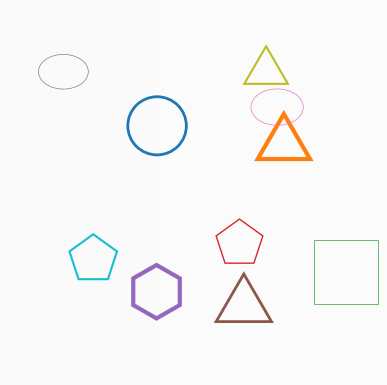[{"shape": "circle", "thickness": 2, "radius": 0.38, "center": [0.405, 0.673]}, {"shape": "triangle", "thickness": 3, "radius": 0.39, "center": [0.733, 0.626]}, {"shape": "square", "thickness": 0.5, "radius": 0.41, "center": [0.892, 0.293]}, {"shape": "pentagon", "thickness": 1, "radius": 0.32, "center": [0.618, 0.368]}, {"shape": "hexagon", "thickness": 3, "radius": 0.35, "center": [0.404, 0.242]}, {"shape": "triangle", "thickness": 2, "radius": 0.41, "center": [0.629, 0.206]}, {"shape": "oval", "thickness": 0.5, "radius": 0.34, "center": [0.715, 0.722]}, {"shape": "oval", "thickness": 0.5, "radius": 0.32, "center": [0.164, 0.814]}, {"shape": "triangle", "thickness": 1.5, "radius": 0.33, "center": [0.687, 0.815]}, {"shape": "pentagon", "thickness": 1.5, "radius": 0.32, "center": [0.241, 0.327]}]